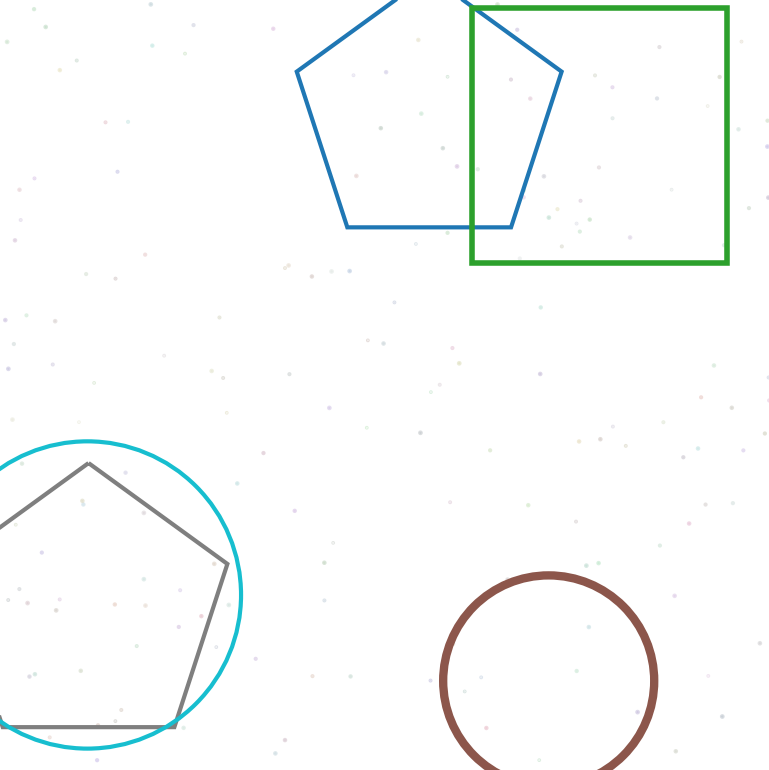[{"shape": "pentagon", "thickness": 1.5, "radius": 0.9, "center": [0.557, 0.851]}, {"shape": "square", "thickness": 2, "radius": 0.83, "center": [0.778, 0.824]}, {"shape": "circle", "thickness": 3, "radius": 0.69, "center": [0.713, 0.116]}, {"shape": "pentagon", "thickness": 1.5, "radius": 0.95, "center": [0.115, 0.209]}, {"shape": "circle", "thickness": 1.5, "radius": 1.0, "center": [0.114, 0.227]}]